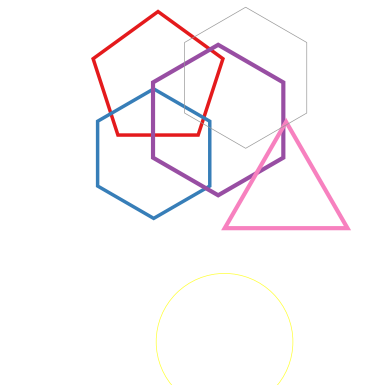[{"shape": "pentagon", "thickness": 2.5, "radius": 0.89, "center": [0.41, 0.793]}, {"shape": "hexagon", "thickness": 2.5, "radius": 0.84, "center": [0.399, 0.601]}, {"shape": "hexagon", "thickness": 3, "radius": 0.98, "center": [0.567, 0.688]}, {"shape": "circle", "thickness": 0.5, "radius": 0.89, "center": [0.583, 0.112]}, {"shape": "triangle", "thickness": 3, "radius": 0.92, "center": [0.743, 0.499]}, {"shape": "hexagon", "thickness": 0.5, "radius": 0.92, "center": [0.638, 0.798]}]